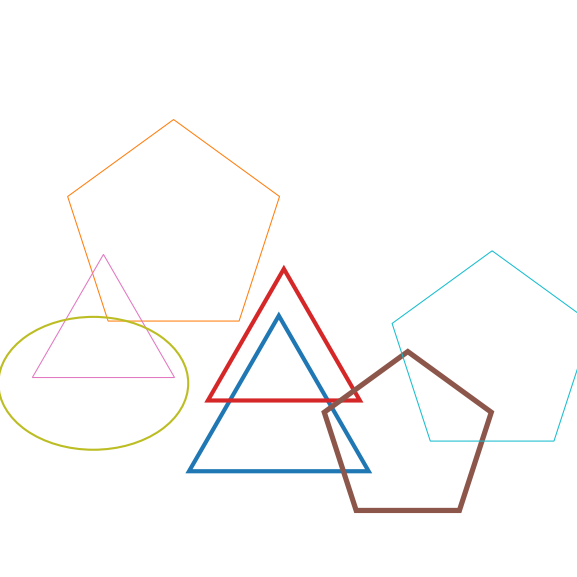[{"shape": "triangle", "thickness": 2, "radius": 0.9, "center": [0.483, 0.273]}, {"shape": "pentagon", "thickness": 0.5, "radius": 0.96, "center": [0.301, 0.599]}, {"shape": "triangle", "thickness": 2, "radius": 0.76, "center": [0.492, 0.382]}, {"shape": "pentagon", "thickness": 2.5, "radius": 0.76, "center": [0.706, 0.238]}, {"shape": "triangle", "thickness": 0.5, "radius": 0.71, "center": [0.179, 0.416]}, {"shape": "oval", "thickness": 1, "radius": 0.82, "center": [0.162, 0.335]}, {"shape": "pentagon", "thickness": 0.5, "radius": 0.91, "center": [0.852, 0.383]}]